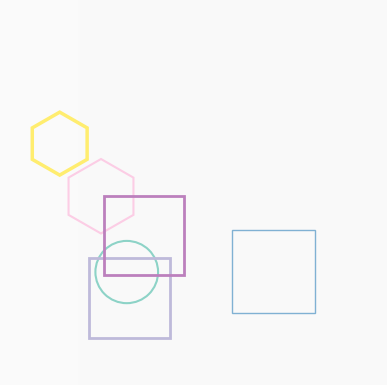[{"shape": "circle", "thickness": 1.5, "radius": 0.4, "center": [0.327, 0.293]}, {"shape": "square", "thickness": 2, "radius": 0.52, "center": [0.334, 0.227]}, {"shape": "square", "thickness": 1, "radius": 0.54, "center": [0.706, 0.295]}, {"shape": "hexagon", "thickness": 1.5, "radius": 0.48, "center": [0.261, 0.49]}, {"shape": "square", "thickness": 2, "radius": 0.51, "center": [0.373, 0.389]}, {"shape": "hexagon", "thickness": 2.5, "radius": 0.41, "center": [0.154, 0.627]}]